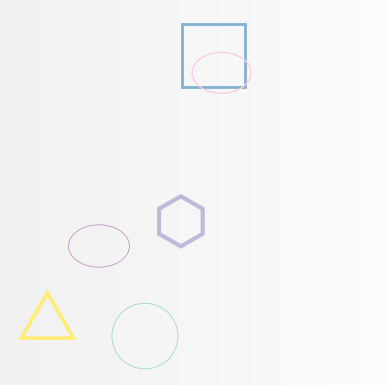[{"shape": "circle", "thickness": 0.5, "radius": 0.43, "center": [0.374, 0.127]}, {"shape": "hexagon", "thickness": 3, "radius": 0.32, "center": [0.467, 0.425]}, {"shape": "square", "thickness": 2, "radius": 0.41, "center": [0.551, 0.857]}, {"shape": "oval", "thickness": 1, "radius": 0.38, "center": [0.572, 0.811]}, {"shape": "oval", "thickness": 0.5, "radius": 0.39, "center": [0.255, 0.361]}, {"shape": "triangle", "thickness": 2.5, "radius": 0.39, "center": [0.122, 0.161]}]